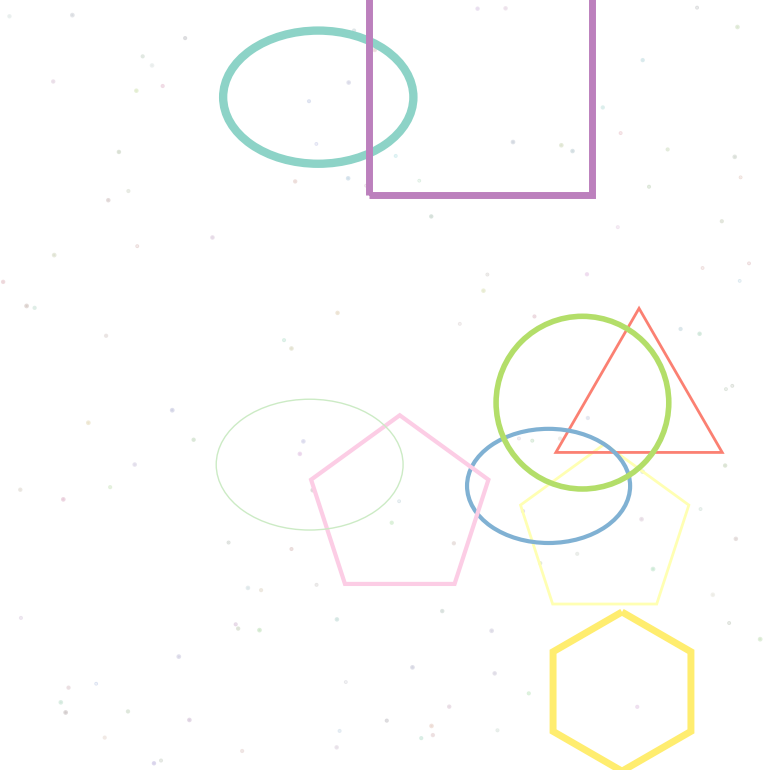[{"shape": "oval", "thickness": 3, "radius": 0.62, "center": [0.413, 0.874]}, {"shape": "pentagon", "thickness": 1, "radius": 0.57, "center": [0.785, 0.309]}, {"shape": "triangle", "thickness": 1, "radius": 0.62, "center": [0.83, 0.475]}, {"shape": "oval", "thickness": 1.5, "radius": 0.53, "center": [0.712, 0.369]}, {"shape": "circle", "thickness": 2, "radius": 0.56, "center": [0.756, 0.477]}, {"shape": "pentagon", "thickness": 1.5, "radius": 0.61, "center": [0.519, 0.34]}, {"shape": "square", "thickness": 2.5, "radius": 0.72, "center": [0.624, 0.891]}, {"shape": "oval", "thickness": 0.5, "radius": 0.61, "center": [0.402, 0.397]}, {"shape": "hexagon", "thickness": 2.5, "radius": 0.52, "center": [0.808, 0.102]}]